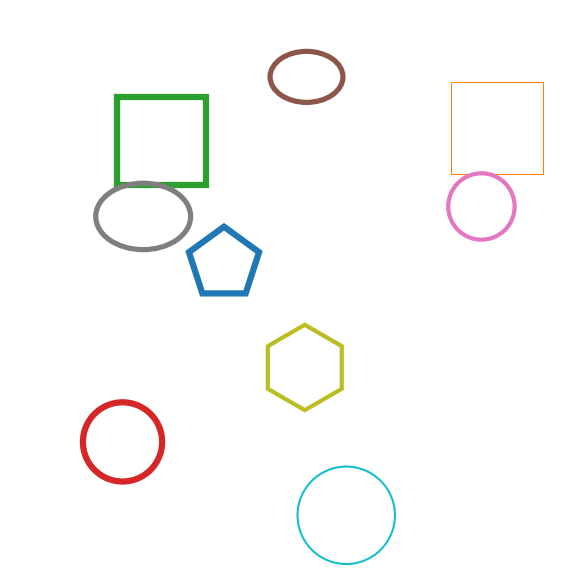[{"shape": "pentagon", "thickness": 3, "radius": 0.32, "center": [0.388, 0.543]}, {"shape": "square", "thickness": 0.5, "radius": 0.4, "center": [0.861, 0.777]}, {"shape": "square", "thickness": 3, "radius": 0.38, "center": [0.28, 0.755]}, {"shape": "circle", "thickness": 3, "radius": 0.34, "center": [0.212, 0.234]}, {"shape": "oval", "thickness": 2.5, "radius": 0.32, "center": [0.531, 0.866]}, {"shape": "circle", "thickness": 2, "radius": 0.29, "center": [0.834, 0.642]}, {"shape": "oval", "thickness": 2.5, "radius": 0.41, "center": [0.248, 0.624]}, {"shape": "hexagon", "thickness": 2, "radius": 0.37, "center": [0.528, 0.363]}, {"shape": "circle", "thickness": 1, "radius": 0.42, "center": [0.6, 0.107]}]